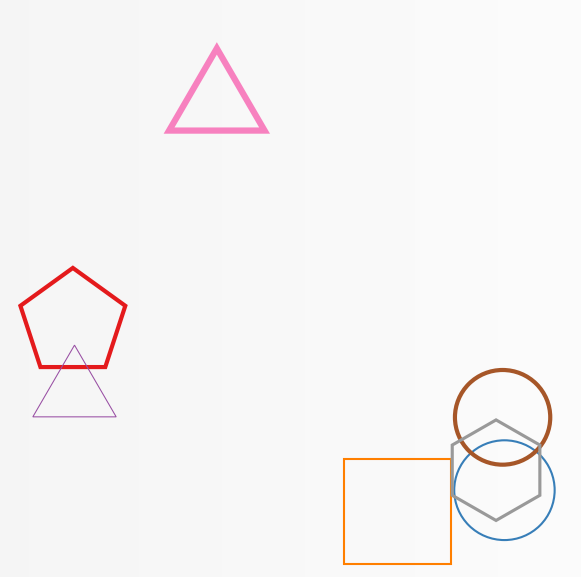[{"shape": "pentagon", "thickness": 2, "radius": 0.47, "center": [0.125, 0.44]}, {"shape": "circle", "thickness": 1, "radius": 0.43, "center": [0.868, 0.15]}, {"shape": "triangle", "thickness": 0.5, "radius": 0.41, "center": [0.128, 0.319]}, {"shape": "square", "thickness": 1, "radius": 0.46, "center": [0.684, 0.114]}, {"shape": "circle", "thickness": 2, "radius": 0.41, "center": [0.865, 0.276]}, {"shape": "triangle", "thickness": 3, "radius": 0.47, "center": [0.373, 0.82]}, {"shape": "hexagon", "thickness": 1.5, "radius": 0.44, "center": [0.853, 0.185]}]